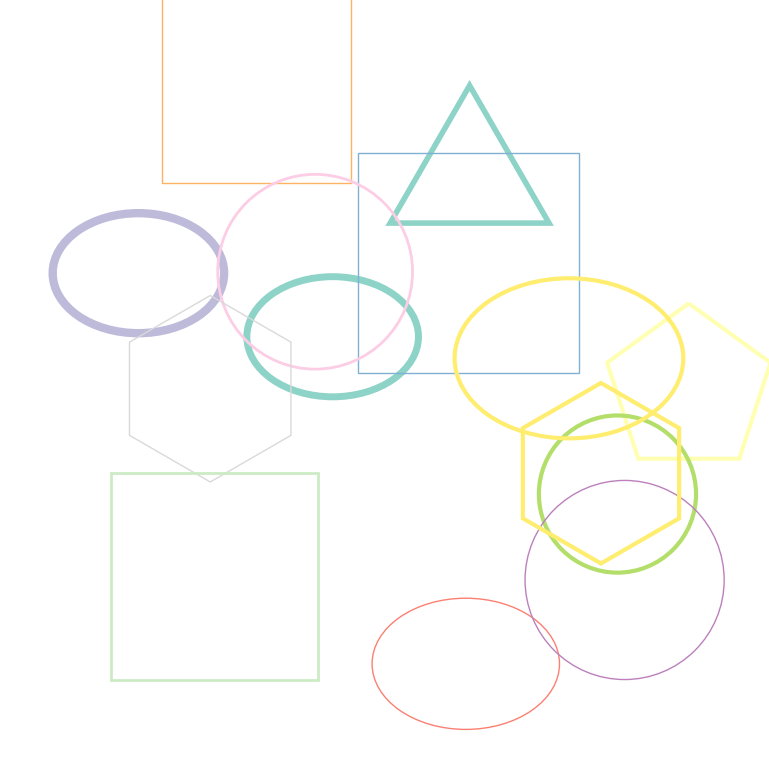[{"shape": "oval", "thickness": 2.5, "radius": 0.56, "center": [0.432, 0.563]}, {"shape": "triangle", "thickness": 2, "radius": 0.6, "center": [0.61, 0.77]}, {"shape": "pentagon", "thickness": 1.5, "radius": 0.56, "center": [0.895, 0.494]}, {"shape": "oval", "thickness": 3, "radius": 0.56, "center": [0.18, 0.645]}, {"shape": "oval", "thickness": 0.5, "radius": 0.61, "center": [0.605, 0.138]}, {"shape": "square", "thickness": 0.5, "radius": 0.72, "center": [0.608, 0.659]}, {"shape": "square", "thickness": 0.5, "radius": 0.62, "center": [0.333, 0.885]}, {"shape": "circle", "thickness": 1.5, "radius": 0.51, "center": [0.802, 0.358]}, {"shape": "circle", "thickness": 1, "radius": 0.63, "center": [0.409, 0.647]}, {"shape": "hexagon", "thickness": 0.5, "radius": 0.61, "center": [0.273, 0.495]}, {"shape": "circle", "thickness": 0.5, "radius": 0.65, "center": [0.811, 0.247]}, {"shape": "square", "thickness": 1, "radius": 0.67, "center": [0.278, 0.251]}, {"shape": "oval", "thickness": 1.5, "radius": 0.74, "center": [0.739, 0.535]}, {"shape": "hexagon", "thickness": 1.5, "radius": 0.59, "center": [0.78, 0.385]}]